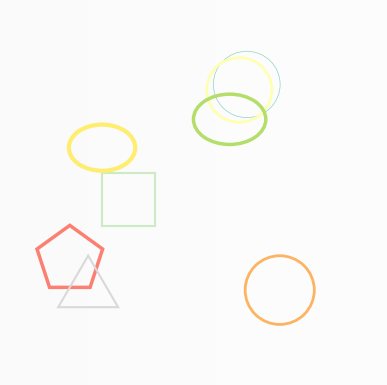[{"shape": "circle", "thickness": 0.5, "radius": 0.43, "center": [0.637, 0.781]}, {"shape": "circle", "thickness": 2, "radius": 0.42, "center": [0.618, 0.766]}, {"shape": "pentagon", "thickness": 2.5, "radius": 0.45, "center": [0.18, 0.326]}, {"shape": "circle", "thickness": 2, "radius": 0.45, "center": [0.722, 0.247]}, {"shape": "oval", "thickness": 2.5, "radius": 0.47, "center": [0.593, 0.69]}, {"shape": "triangle", "thickness": 1.5, "radius": 0.45, "center": [0.227, 0.247]}, {"shape": "square", "thickness": 1.5, "radius": 0.34, "center": [0.332, 0.481]}, {"shape": "oval", "thickness": 3, "radius": 0.43, "center": [0.263, 0.616]}]